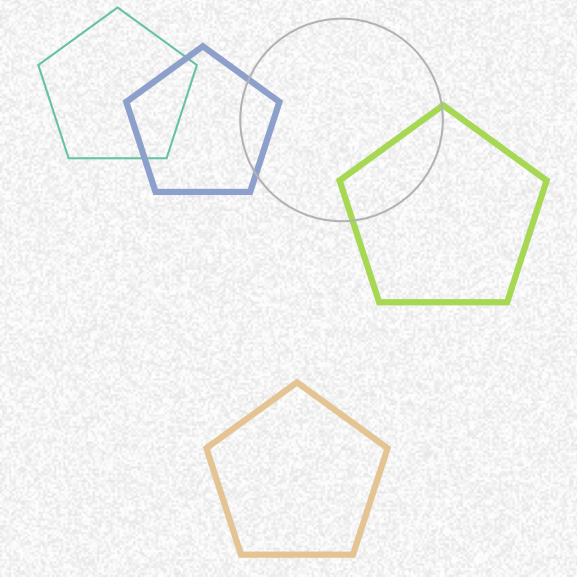[{"shape": "pentagon", "thickness": 1, "radius": 0.72, "center": [0.204, 0.842]}, {"shape": "pentagon", "thickness": 3, "radius": 0.7, "center": [0.351, 0.78]}, {"shape": "pentagon", "thickness": 3, "radius": 0.94, "center": [0.767, 0.628]}, {"shape": "pentagon", "thickness": 3, "radius": 0.82, "center": [0.514, 0.172]}, {"shape": "circle", "thickness": 1, "radius": 0.88, "center": [0.591, 0.791]}]